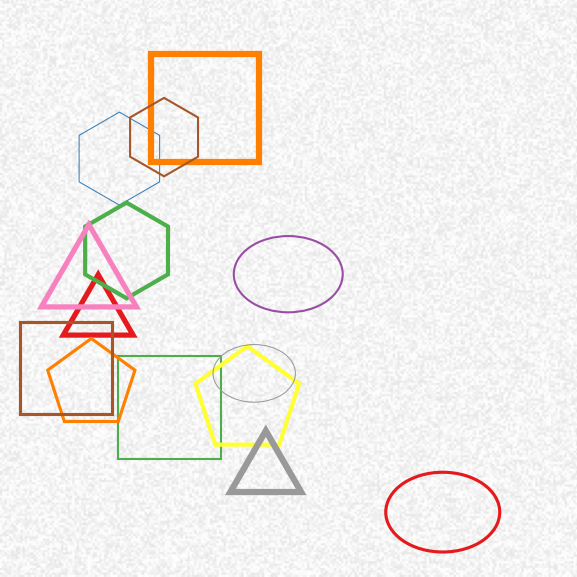[{"shape": "oval", "thickness": 1.5, "radius": 0.49, "center": [0.767, 0.112]}, {"shape": "triangle", "thickness": 2.5, "radius": 0.35, "center": [0.17, 0.454]}, {"shape": "hexagon", "thickness": 0.5, "radius": 0.4, "center": [0.207, 0.724]}, {"shape": "hexagon", "thickness": 2, "radius": 0.41, "center": [0.219, 0.565]}, {"shape": "square", "thickness": 1, "radius": 0.44, "center": [0.294, 0.293]}, {"shape": "oval", "thickness": 1, "radius": 0.47, "center": [0.499, 0.524]}, {"shape": "pentagon", "thickness": 1.5, "radius": 0.4, "center": [0.158, 0.334]}, {"shape": "square", "thickness": 3, "radius": 0.47, "center": [0.355, 0.812]}, {"shape": "pentagon", "thickness": 2, "radius": 0.47, "center": [0.428, 0.305]}, {"shape": "hexagon", "thickness": 1, "radius": 0.34, "center": [0.284, 0.762]}, {"shape": "square", "thickness": 1.5, "radius": 0.4, "center": [0.114, 0.361]}, {"shape": "triangle", "thickness": 2.5, "radius": 0.48, "center": [0.154, 0.515]}, {"shape": "oval", "thickness": 0.5, "radius": 0.36, "center": [0.44, 0.353]}, {"shape": "triangle", "thickness": 3, "radius": 0.35, "center": [0.46, 0.183]}]